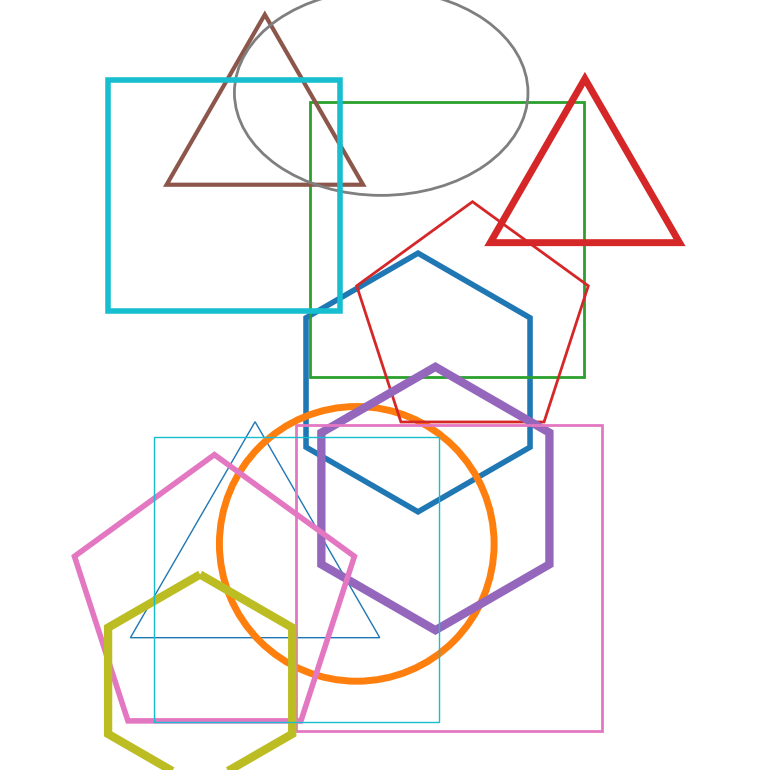[{"shape": "triangle", "thickness": 0.5, "radius": 0.93, "center": [0.331, 0.265]}, {"shape": "hexagon", "thickness": 2, "radius": 0.84, "center": [0.543, 0.503]}, {"shape": "circle", "thickness": 2.5, "radius": 0.89, "center": [0.463, 0.294]}, {"shape": "square", "thickness": 1, "radius": 0.89, "center": [0.581, 0.689]}, {"shape": "triangle", "thickness": 2.5, "radius": 0.71, "center": [0.76, 0.756]}, {"shape": "pentagon", "thickness": 1, "radius": 0.79, "center": [0.614, 0.58]}, {"shape": "hexagon", "thickness": 3, "radius": 0.86, "center": [0.565, 0.353]}, {"shape": "triangle", "thickness": 1.5, "radius": 0.74, "center": [0.344, 0.834]}, {"shape": "square", "thickness": 1, "radius": 0.99, "center": [0.583, 0.25]}, {"shape": "pentagon", "thickness": 2, "radius": 0.96, "center": [0.278, 0.218]}, {"shape": "oval", "thickness": 1, "radius": 0.95, "center": [0.495, 0.88]}, {"shape": "hexagon", "thickness": 3, "radius": 0.69, "center": [0.26, 0.116]}, {"shape": "square", "thickness": 2, "radius": 0.75, "center": [0.291, 0.746]}, {"shape": "square", "thickness": 0.5, "radius": 0.93, "center": [0.385, 0.248]}]